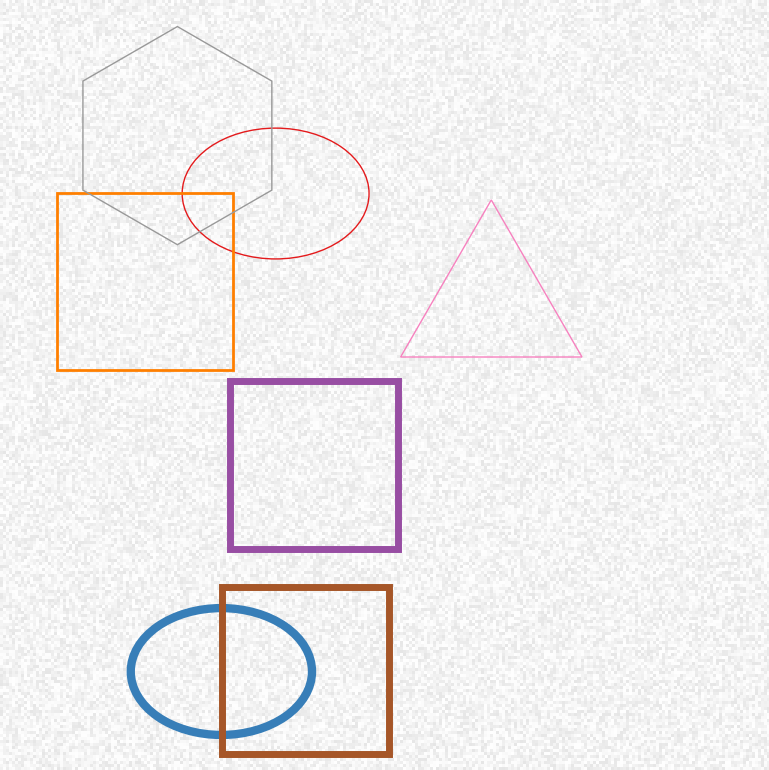[{"shape": "oval", "thickness": 0.5, "radius": 0.61, "center": [0.358, 0.749]}, {"shape": "oval", "thickness": 3, "radius": 0.59, "center": [0.288, 0.128]}, {"shape": "square", "thickness": 2.5, "radius": 0.55, "center": [0.408, 0.396]}, {"shape": "square", "thickness": 1, "radius": 0.57, "center": [0.188, 0.635]}, {"shape": "square", "thickness": 2.5, "radius": 0.54, "center": [0.397, 0.129]}, {"shape": "triangle", "thickness": 0.5, "radius": 0.68, "center": [0.638, 0.604]}, {"shape": "hexagon", "thickness": 0.5, "radius": 0.71, "center": [0.23, 0.824]}]